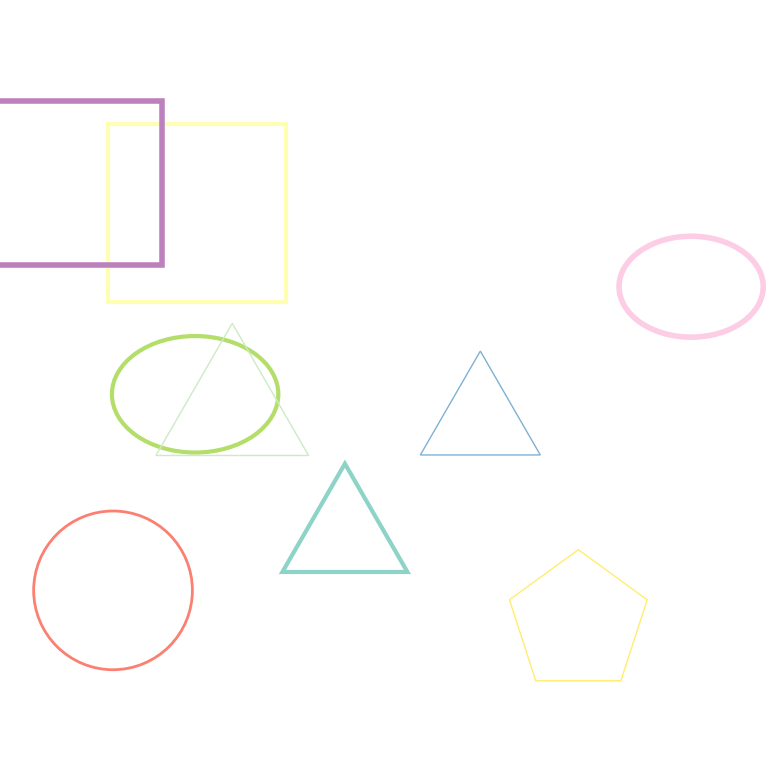[{"shape": "triangle", "thickness": 1.5, "radius": 0.47, "center": [0.448, 0.304]}, {"shape": "square", "thickness": 1.5, "radius": 0.58, "center": [0.256, 0.723]}, {"shape": "circle", "thickness": 1, "radius": 0.52, "center": [0.147, 0.233]}, {"shape": "triangle", "thickness": 0.5, "radius": 0.45, "center": [0.624, 0.454]}, {"shape": "oval", "thickness": 1.5, "radius": 0.54, "center": [0.253, 0.488]}, {"shape": "oval", "thickness": 2, "radius": 0.47, "center": [0.898, 0.628]}, {"shape": "square", "thickness": 2, "radius": 0.53, "center": [0.104, 0.762]}, {"shape": "triangle", "thickness": 0.5, "radius": 0.57, "center": [0.302, 0.466]}, {"shape": "pentagon", "thickness": 0.5, "radius": 0.47, "center": [0.751, 0.192]}]